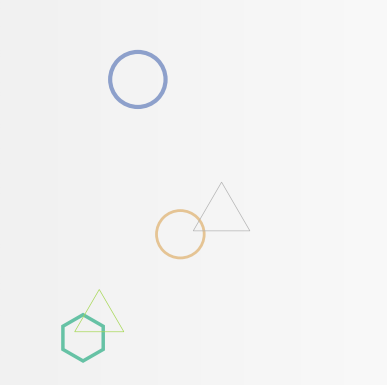[{"shape": "hexagon", "thickness": 2.5, "radius": 0.3, "center": [0.214, 0.123]}, {"shape": "circle", "thickness": 3, "radius": 0.36, "center": [0.356, 0.794]}, {"shape": "triangle", "thickness": 0.5, "radius": 0.37, "center": [0.256, 0.175]}, {"shape": "circle", "thickness": 2, "radius": 0.31, "center": [0.465, 0.392]}, {"shape": "triangle", "thickness": 0.5, "radius": 0.42, "center": [0.572, 0.443]}]